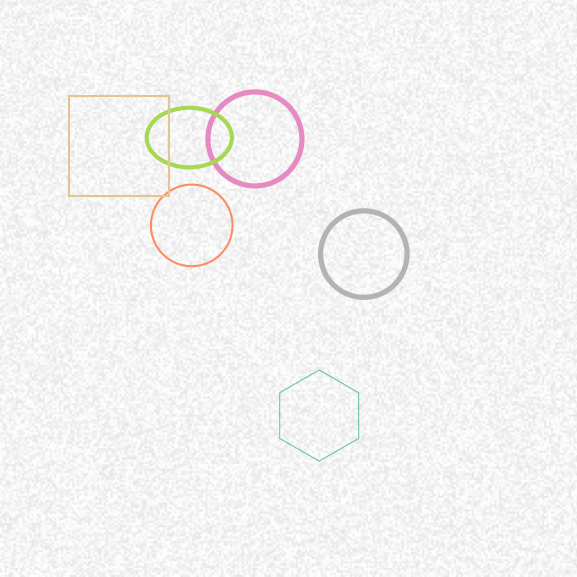[{"shape": "hexagon", "thickness": 0.5, "radius": 0.39, "center": [0.553, 0.28]}, {"shape": "circle", "thickness": 1, "radius": 0.35, "center": [0.332, 0.609]}, {"shape": "circle", "thickness": 2.5, "radius": 0.41, "center": [0.441, 0.759]}, {"shape": "oval", "thickness": 2, "radius": 0.37, "center": [0.328, 0.761]}, {"shape": "square", "thickness": 1, "radius": 0.43, "center": [0.206, 0.746]}, {"shape": "circle", "thickness": 2.5, "radius": 0.37, "center": [0.63, 0.559]}]